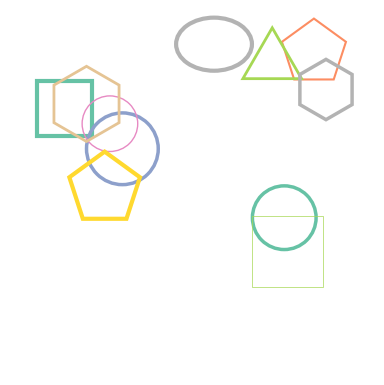[{"shape": "circle", "thickness": 2.5, "radius": 0.41, "center": [0.738, 0.435]}, {"shape": "square", "thickness": 3, "radius": 0.36, "center": [0.168, 0.718]}, {"shape": "pentagon", "thickness": 1.5, "radius": 0.44, "center": [0.815, 0.864]}, {"shape": "circle", "thickness": 2.5, "radius": 0.47, "center": [0.318, 0.614]}, {"shape": "circle", "thickness": 1, "radius": 0.36, "center": [0.286, 0.679]}, {"shape": "square", "thickness": 0.5, "radius": 0.46, "center": [0.747, 0.347]}, {"shape": "triangle", "thickness": 2, "radius": 0.44, "center": [0.707, 0.84]}, {"shape": "pentagon", "thickness": 3, "radius": 0.48, "center": [0.272, 0.51]}, {"shape": "hexagon", "thickness": 2, "radius": 0.49, "center": [0.225, 0.73]}, {"shape": "hexagon", "thickness": 2.5, "radius": 0.39, "center": [0.847, 0.767]}, {"shape": "oval", "thickness": 3, "radius": 0.49, "center": [0.556, 0.885]}]